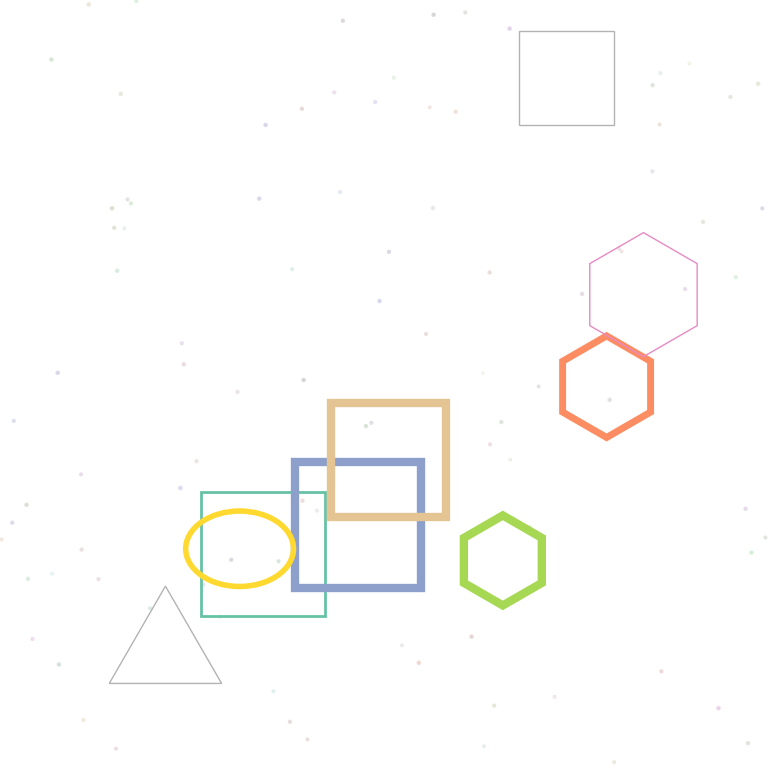[{"shape": "square", "thickness": 1, "radius": 0.4, "center": [0.342, 0.281]}, {"shape": "hexagon", "thickness": 2.5, "radius": 0.33, "center": [0.788, 0.498]}, {"shape": "square", "thickness": 3, "radius": 0.41, "center": [0.465, 0.318]}, {"shape": "hexagon", "thickness": 0.5, "radius": 0.4, "center": [0.836, 0.617]}, {"shape": "hexagon", "thickness": 3, "radius": 0.29, "center": [0.653, 0.272]}, {"shape": "oval", "thickness": 2, "radius": 0.35, "center": [0.311, 0.287]}, {"shape": "square", "thickness": 3, "radius": 0.37, "center": [0.505, 0.402]}, {"shape": "triangle", "thickness": 0.5, "radius": 0.42, "center": [0.215, 0.155]}, {"shape": "square", "thickness": 0.5, "radius": 0.31, "center": [0.736, 0.898]}]